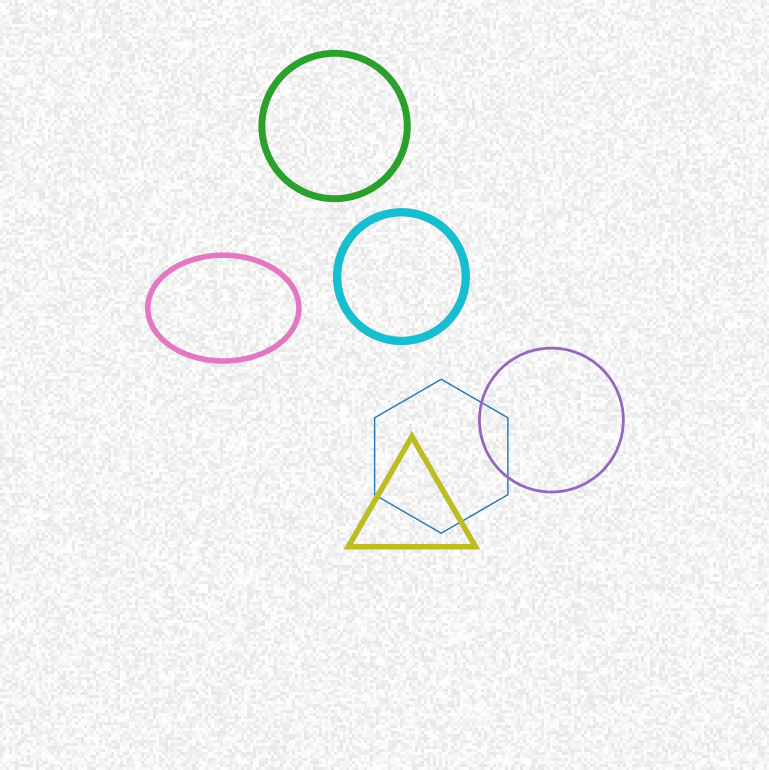[{"shape": "hexagon", "thickness": 0.5, "radius": 0.5, "center": [0.573, 0.407]}, {"shape": "circle", "thickness": 2.5, "radius": 0.47, "center": [0.435, 0.836]}, {"shape": "circle", "thickness": 1, "radius": 0.47, "center": [0.716, 0.454]}, {"shape": "oval", "thickness": 2, "radius": 0.49, "center": [0.29, 0.6]}, {"shape": "triangle", "thickness": 2, "radius": 0.48, "center": [0.535, 0.338]}, {"shape": "circle", "thickness": 3, "radius": 0.42, "center": [0.521, 0.641]}]